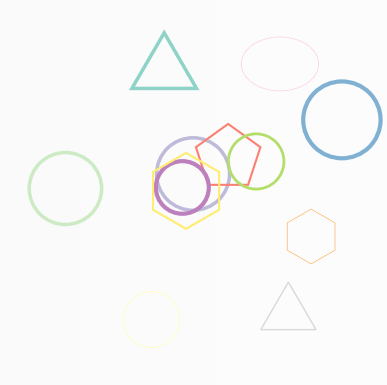[{"shape": "triangle", "thickness": 2.5, "radius": 0.48, "center": [0.424, 0.818]}, {"shape": "circle", "thickness": 0.5, "radius": 0.36, "center": [0.391, 0.17]}, {"shape": "circle", "thickness": 2.5, "radius": 0.47, "center": [0.498, 0.548]}, {"shape": "pentagon", "thickness": 1.5, "radius": 0.44, "center": [0.589, 0.591]}, {"shape": "circle", "thickness": 3, "radius": 0.5, "center": [0.882, 0.689]}, {"shape": "hexagon", "thickness": 0.5, "radius": 0.36, "center": [0.803, 0.386]}, {"shape": "circle", "thickness": 2, "radius": 0.36, "center": [0.661, 0.581]}, {"shape": "oval", "thickness": 0.5, "radius": 0.5, "center": [0.722, 0.834]}, {"shape": "triangle", "thickness": 1, "radius": 0.41, "center": [0.744, 0.185]}, {"shape": "circle", "thickness": 3, "radius": 0.34, "center": [0.471, 0.513]}, {"shape": "circle", "thickness": 2.5, "radius": 0.47, "center": [0.169, 0.51]}, {"shape": "hexagon", "thickness": 1.5, "radius": 0.49, "center": [0.48, 0.504]}]